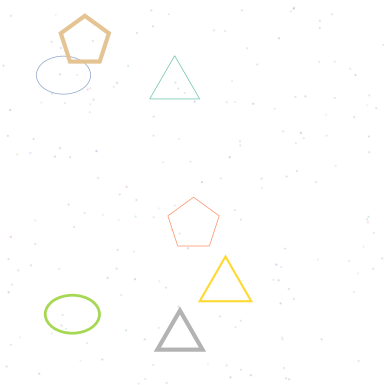[{"shape": "triangle", "thickness": 0.5, "radius": 0.37, "center": [0.454, 0.78]}, {"shape": "pentagon", "thickness": 0.5, "radius": 0.35, "center": [0.503, 0.418]}, {"shape": "oval", "thickness": 0.5, "radius": 0.35, "center": [0.165, 0.805]}, {"shape": "oval", "thickness": 2, "radius": 0.35, "center": [0.188, 0.184]}, {"shape": "triangle", "thickness": 1.5, "radius": 0.39, "center": [0.586, 0.256]}, {"shape": "pentagon", "thickness": 3, "radius": 0.33, "center": [0.22, 0.893]}, {"shape": "triangle", "thickness": 3, "radius": 0.34, "center": [0.467, 0.126]}]